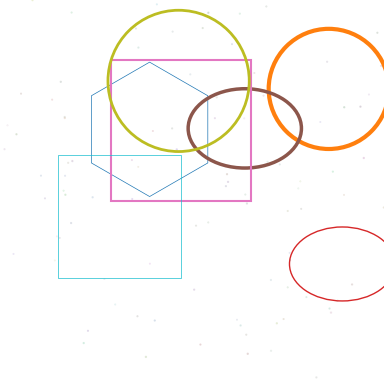[{"shape": "hexagon", "thickness": 0.5, "radius": 0.87, "center": [0.389, 0.664]}, {"shape": "circle", "thickness": 3, "radius": 0.78, "center": [0.854, 0.769]}, {"shape": "oval", "thickness": 1, "radius": 0.69, "center": [0.889, 0.314]}, {"shape": "oval", "thickness": 2.5, "radius": 0.74, "center": [0.636, 0.667]}, {"shape": "square", "thickness": 1.5, "radius": 0.91, "center": [0.47, 0.661]}, {"shape": "circle", "thickness": 2, "radius": 0.92, "center": [0.464, 0.79]}, {"shape": "square", "thickness": 0.5, "radius": 0.8, "center": [0.31, 0.437]}]